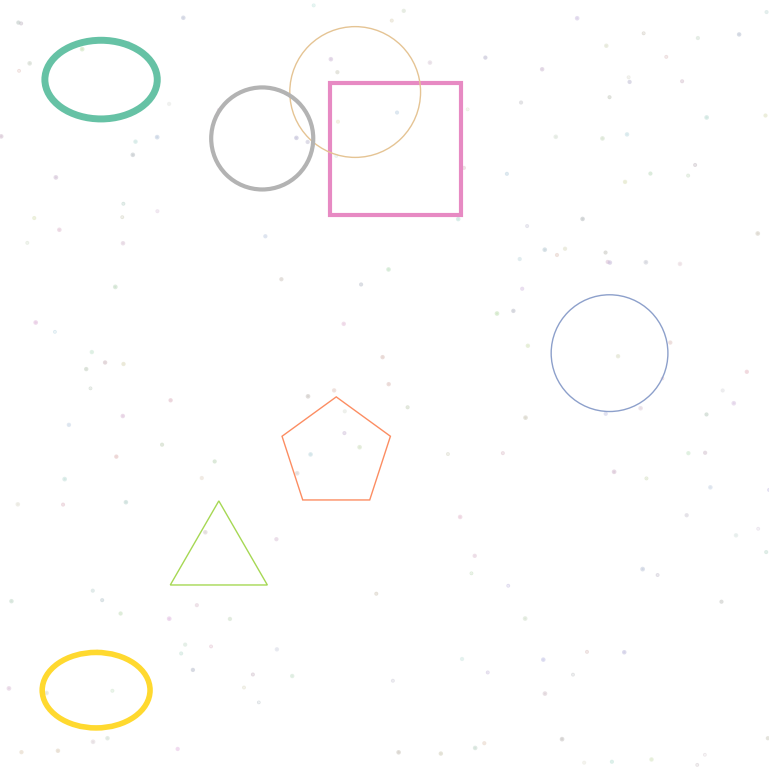[{"shape": "oval", "thickness": 2.5, "radius": 0.36, "center": [0.131, 0.897]}, {"shape": "pentagon", "thickness": 0.5, "radius": 0.37, "center": [0.437, 0.411]}, {"shape": "circle", "thickness": 0.5, "radius": 0.38, "center": [0.792, 0.541]}, {"shape": "square", "thickness": 1.5, "radius": 0.43, "center": [0.514, 0.807]}, {"shape": "triangle", "thickness": 0.5, "radius": 0.36, "center": [0.284, 0.277]}, {"shape": "oval", "thickness": 2, "radius": 0.35, "center": [0.125, 0.104]}, {"shape": "circle", "thickness": 0.5, "radius": 0.42, "center": [0.461, 0.88]}, {"shape": "circle", "thickness": 1.5, "radius": 0.33, "center": [0.341, 0.82]}]